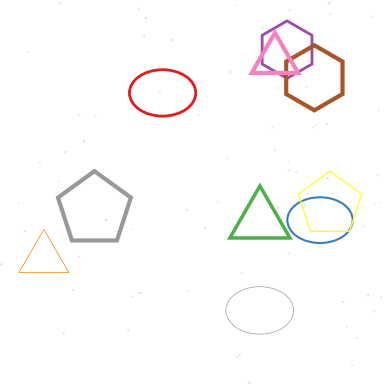[{"shape": "oval", "thickness": 2, "radius": 0.43, "center": [0.422, 0.759]}, {"shape": "oval", "thickness": 1.5, "radius": 0.42, "center": [0.831, 0.428]}, {"shape": "triangle", "thickness": 2.5, "radius": 0.45, "center": [0.675, 0.427]}, {"shape": "hexagon", "thickness": 2, "radius": 0.37, "center": [0.746, 0.871]}, {"shape": "triangle", "thickness": 0.5, "radius": 0.37, "center": [0.114, 0.329]}, {"shape": "pentagon", "thickness": 1, "radius": 0.43, "center": [0.857, 0.469]}, {"shape": "hexagon", "thickness": 3, "radius": 0.42, "center": [0.817, 0.798]}, {"shape": "triangle", "thickness": 3, "radius": 0.35, "center": [0.714, 0.845]}, {"shape": "oval", "thickness": 0.5, "radius": 0.44, "center": [0.675, 0.194]}, {"shape": "pentagon", "thickness": 3, "radius": 0.5, "center": [0.245, 0.456]}]